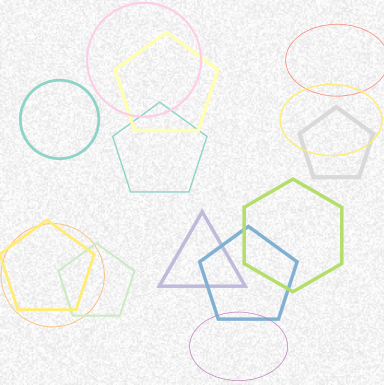[{"shape": "pentagon", "thickness": 1, "radius": 0.64, "center": [0.415, 0.606]}, {"shape": "circle", "thickness": 2, "radius": 0.51, "center": [0.155, 0.69]}, {"shape": "pentagon", "thickness": 2.5, "radius": 0.7, "center": [0.432, 0.775]}, {"shape": "triangle", "thickness": 2.5, "radius": 0.64, "center": [0.525, 0.321]}, {"shape": "oval", "thickness": 0.5, "radius": 0.67, "center": [0.875, 0.844]}, {"shape": "pentagon", "thickness": 2.5, "radius": 0.67, "center": [0.645, 0.279]}, {"shape": "circle", "thickness": 0.5, "radius": 0.67, "center": [0.137, 0.285]}, {"shape": "hexagon", "thickness": 2.5, "radius": 0.73, "center": [0.761, 0.388]}, {"shape": "circle", "thickness": 1.5, "radius": 0.74, "center": [0.374, 0.845]}, {"shape": "pentagon", "thickness": 3, "radius": 0.5, "center": [0.874, 0.621]}, {"shape": "oval", "thickness": 0.5, "radius": 0.64, "center": [0.62, 0.1]}, {"shape": "pentagon", "thickness": 1.5, "radius": 0.52, "center": [0.25, 0.264]}, {"shape": "pentagon", "thickness": 2, "radius": 0.64, "center": [0.122, 0.3]}, {"shape": "oval", "thickness": 1, "radius": 0.66, "center": [0.86, 0.688]}]